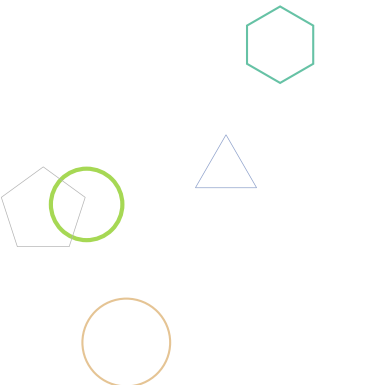[{"shape": "hexagon", "thickness": 1.5, "radius": 0.5, "center": [0.728, 0.884]}, {"shape": "triangle", "thickness": 0.5, "radius": 0.46, "center": [0.587, 0.558]}, {"shape": "circle", "thickness": 3, "radius": 0.46, "center": [0.225, 0.469]}, {"shape": "circle", "thickness": 1.5, "radius": 0.57, "center": [0.328, 0.11]}, {"shape": "pentagon", "thickness": 0.5, "radius": 0.57, "center": [0.112, 0.452]}]